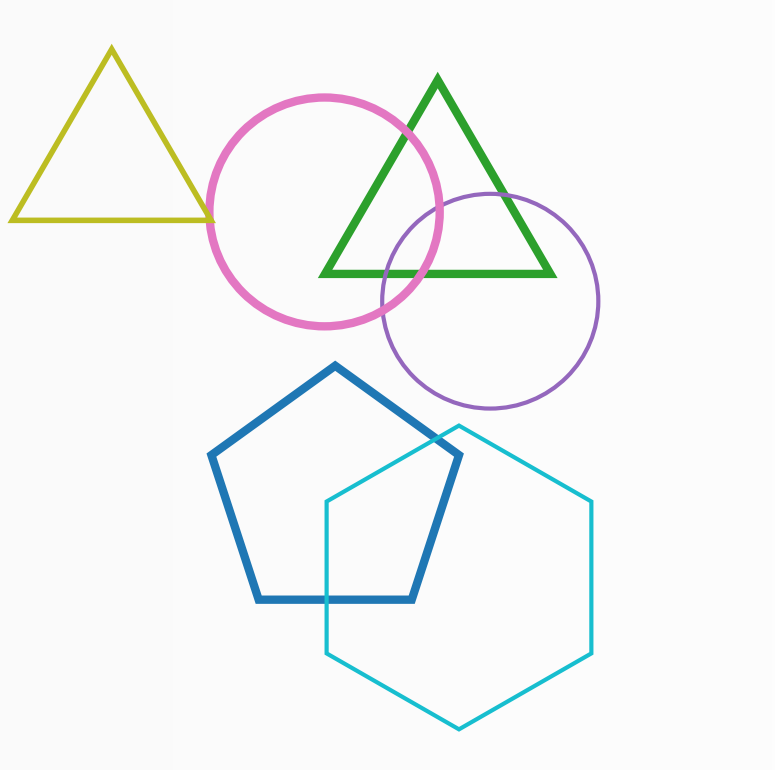[{"shape": "pentagon", "thickness": 3, "radius": 0.84, "center": [0.433, 0.357]}, {"shape": "triangle", "thickness": 3, "radius": 0.84, "center": [0.565, 0.728]}, {"shape": "circle", "thickness": 1.5, "radius": 0.7, "center": [0.633, 0.609]}, {"shape": "circle", "thickness": 3, "radius": 0.74, "center": [0.419, 0.725]}, {"shape": "triangle", "thickness": 2, "radius": 0.74, "center": [0.144, 0.788]}, {"shape": "hexagon", "thickness": 1.5, "radius": 0.99, "center": [0.592, 0.25]}]